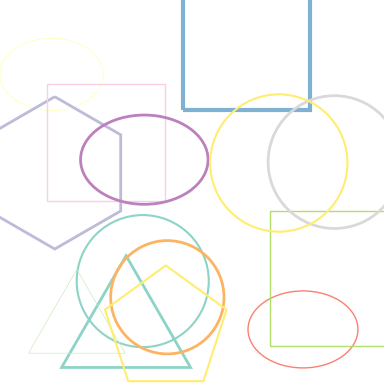[{"shape": "triangle", "thickness": 2, "radius": 0.97, "center": [0.327, 0.142]}, {"shape": "circle", "thickness": 1.5, "radius": 0.86, "center": [0.371, 0.27]}, {"shape": "oval", "thickness": 0.5, "radius": 0.67, "center": [0.134, 0.807]}, {"shape": "hexagon", "thickness": 2, "radius": 0.99, "center": [0.142, 0.551]}, {"shape": "oval", "thickness": 1, "radius": 0.71, "center": [0.787, 0.144]}, {"shape": "square", "thickness": 3, "radius": 0.82, "center": [0.64, 0.878]}, {"shape": "circle", "thickness": 2, "radius": 0.74, "center": [0.435, 0.228]}, {"shape": "square", "thickness": 1, "radius": 0.88, "center": [0.876, 0.276]}, {"shape": "square", "thickness": 1, "radius": 0.76, "center": [0.275, 0.63]}, {"shape": "circle", "thickness": 2, "radius": 0.86, "center": [0.869, 0.579]}, {"shape": "oval", "thickness": 2, "radius": 0.83, "center": [0.375, 0.585]}, {"shape": "triangle", "thickness": 0.5, "radius": 0.73, "center": [0.2, 0.155]}, {"shape": "circle", "thickness": 1.5, "radius": 0.89, "center": [0.724, 0.577]}, {"shape": "pentagon", "thickness": 1.5, "radius": 0.83, "center": [0.431, 0.144]}]